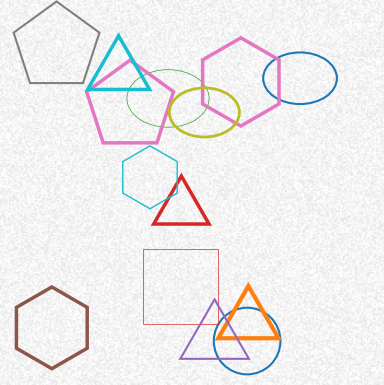[{"shape": "oval", "thickness": 1.5, "radius": 0.48, "center": [0.779, 0.797]}, {"shape": "circle", "thickness": 1.5, "radius": 0.43, "center": [0.642, 0.114]}, {"shape": "triangle", "thickness": 3, "radius": 0.45, "center": [0.645, 0.167]}, {"shape": "oval", "thickness": 0.5, "radius": 0.53, "center": [0.436, 0.744]}, {"shape": "triangle", "thickness": 2.5, "radius": 0.42, "center": [0.471, 0.46]}, {"shape": "square", "thickness": 0.5, "radius": 0.49, "center": [0.47, 0.255]}, {"shape": "triangle", "thickness": 1.5, "radius": 0.51, "center": [0.557, 0.119]}, {"shape": "hexagon", "thickness": 2.5, "radius": 0.53, "center": [0.135, 0.149]}, {"shape": "pentagon", "thickness": 2.5, "radius": 0.59, "center": [0.338, 0.725]}, {"shape": "hexagon", "thickness": 2.5, "radius": 0.57, "center": [0.626, 0.787]}, {"shape": "pentagon", "thickness": 1.5, "radius": 0.59, "center": [0.147, 0.879]}, {"shape": "oval", "thickness": 2, "radius": 0.46, "center": [0.531, 0.708]}, {"shape": "hexagon", "thickness": 1, "radius": 0.41, "center": [0.39, 0.539]}, {"shape": "triangle", "thickness": 2.5, "radius": 0.46, "center": [0.308, 0.814]}]